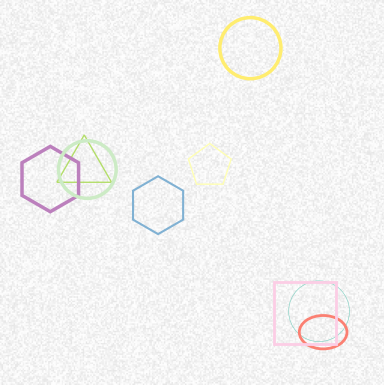[{"shape": "circle", "thickness": 0.5, "radius": 0.4, "center": [0.829, 0.192]}, {"shape": "pentagon", "thickness": 1, "radius": 0.29, "center": [0.545, 0.569]}, {"shape": "oval", "thickness": 2, "radius": 0.31, "center": [0.839, 0.137]}, {"shape": "hexagon", "thickness": 1.5, "radius": 0.38, "center": [0.411, 0.467]}, {"shape": "triangle", "thickness": 1, "radius": 0.41, "center": [0.219, 0.568]}, {"shape": "square", "thickness": 2, "radius": 0.4, "center": [0.792, 0.187]}, {"shape": "hexagon", "thickness": 2.5, "radius": 0.42, "center": [0.131, 0.535]}, {"shape": "circle", "thickness": 2.5, "radius": 0.37, "center": [0.227, 0.56]}, {"shape": "circle", "thickness": 2.5, "radius": 0.4, "center": [0.65, 0.875]}]